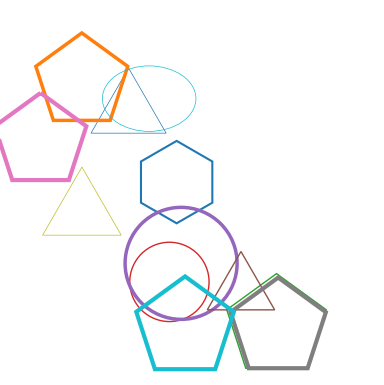[{"shape": "triangle", "thickness": 0.5, "radius": 0.56, "center": [0.334, 0.71]}, {"shape": "hexagon", "thickness": 1.5, "radius": 0.54, "center": [0.459, 0.527]}, {"shape": "pentagon", "thickness": 2.5, "radius": 0.63, "center": [0.212, 0.789]}, {"shape": "pentagon", "thickness": 1, "radius": 0.68, "center": [0.718, 0.153]}, {"shape": "circle", "thickness": 1, "radius": 0.51, "center": [0.44, 0.268]}, {"shape": "circle", "thickness": 2.5, "radius": 0.73, "center": [0.47, 0.316]}, {"shape": "triangle", "thickness": 1, "radius": 0.51, "center": [0.626, 0.246]}, {"shape": "pentagon", "thickness": 3, "radius": 0.63, "center": [0.105, 0.633]}, {"shape": "pentagon", "thickness": 3, "radius": 0.65, "center": [0.723, 0.149]}, {"shape": "triangle", "thickness": 0.5, "radius": 0.59, "center": [0.213, 0.448]}, {"shape": "pentagon", "thickness": 3, "radius": 0.67, "center": [0.481, 0.149]}, {"shape": "oval", "thickness": 0.5, "radius": 0.61, "center": [0.387, 0.744]}]